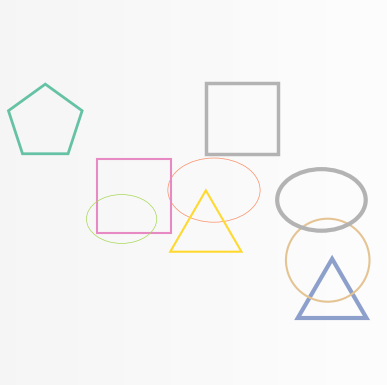[{"shape": "pentagon", "thickness": 2, "radius": 0.5, "center": [0.117, 0.682]}, {"shape": "oval", "thickness": 0.5, "radius": 0.6, "center": [0.552, 0.506]}, {"shape": "triangle", "thickness": 3, "radius": 0.51, "center": [0.857, 0.225]}, {"shape": "square", "thickness": 1.5, "radius": 0.48, "center": [0.346, 0.49]}, {"shape": "oval", "thickness": 0.5, "radius": 0.45, "center": [0.314, 0.431]}, {"shape": "triangle", "thickness": 1.5, "radius": 0.53, "center": [0.531, 0.399]}, {"shape": "circle", "thickness": 1.5, "radius": 0.54, "center": [0.846, 0.324]}, {"shape": "oval", "thickness": 3, "radius": 0.57, "center": [0.83, 0.481]}, {"shape": "square", "thickness": 2.5, "radius": 0.46, "center": [0.625, 0.691]}]